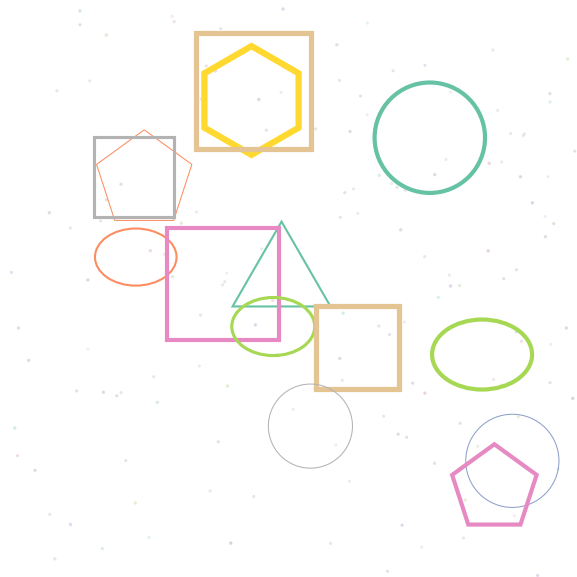[{"shape": "triangle", "thickness": 1, "radius": 0.49, "center": [0.488, 0.517]}, {"shape": "circle", "thickness": 2, "radius": 0.48, "center": [0.744, 0.761]}, {"shape": "oval", "thickness": 1, "radius": 0.35, "center": [0.235, 0.554]}, {"shape": "pentagon", "thickness": 0.5, "radius": 0.43, "center": [0.25, 0.688]}, {"shape": "circle", "thickness": 0.5, "radius": 0.4, "center": [0.887, 0.201]}, {"shape": "square", "thickness": 2, "radius": 0.48, "center": [0.386, 0.508]}, {"shape": "pentagon", "thickness": 2, "radius": 0.38, "center": [0.856, 0.153]}, {"shape": "oval", "thickness": 1.5, "radius": 0.36, "center": [0.473, 0.434]}, {"shape": "oval", "thickness": 2, "radius": 0.43, "center": [0.835, 0.385]}, {"shape": "hexagon", "thickness": 3, "radius": 0.47, "center": [0.436, 0.825]}, {"shape": "square", "thickness": 2.5, "radius": 0.5, "center": [0.439, 0.842]}, {"shape": "square", "thickness": 2.5, "radius": 0.36, "center": [0.619, 0.397]}, {"shape": "square", "thickness": 1.5, "radius": 0.35, "center": [0.232, 0.692]}, {"shape": "circle", "thickness": 0.5, "radius": 0.36, "center": [0.538, 0.261]}]